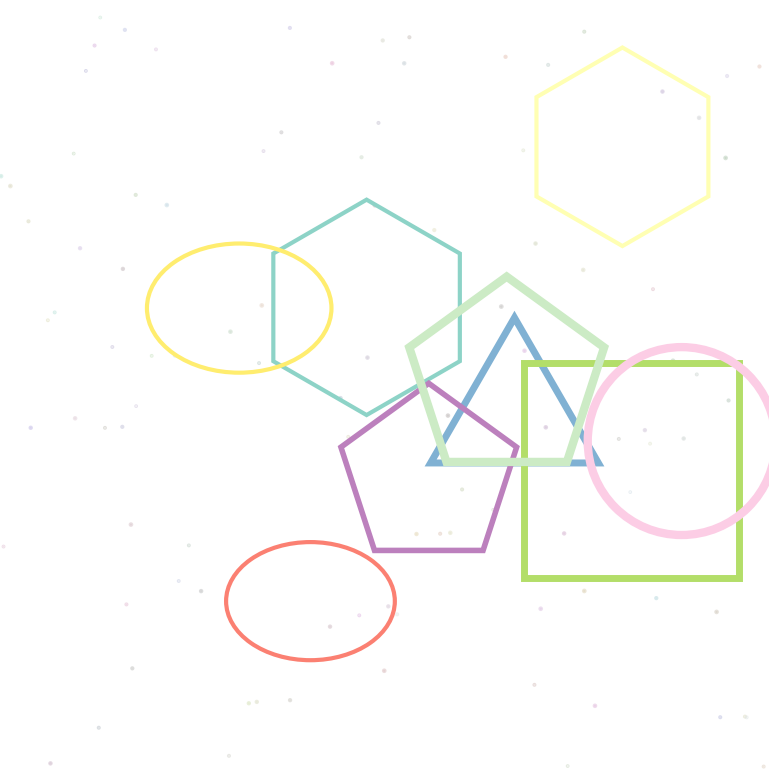[{"shape": "hexagon", "thickness": 1.5, "radius": 0.7, "center": [0.476, 0.601]}, {"shape": "hexagon", "thickness": 1.5, "radius": 0.64, "center": [0.808, 0.809]}, {"shape": "oval", "thickness": 1.5, "radius": 0.55, "center": [0.403, 0.219]}, {"shape": "triangle", "thickness": 2.5, "radius": 0.63, "center": [0.668, 0.462]}, {"shape": "square", "thickness": 2.5, "radius": 0.7, "center": [0.82, 0.389]}, {"shape": "circle", "thickness": 3, "radius": 0.61, "center": [0.885, 0.427]}, {"shape": "pentagon", "thickness": 2, "radius": 0.6, "center": [0.557, 0.382]}, {"shape": "pentagon", "thickness": 3, "radius": 0.67, "center": [0.658, 0.508]}, {"shape": "oval", "thickness": 1.5, "radius": 0.6, "center": [0.311, 0.6]}]